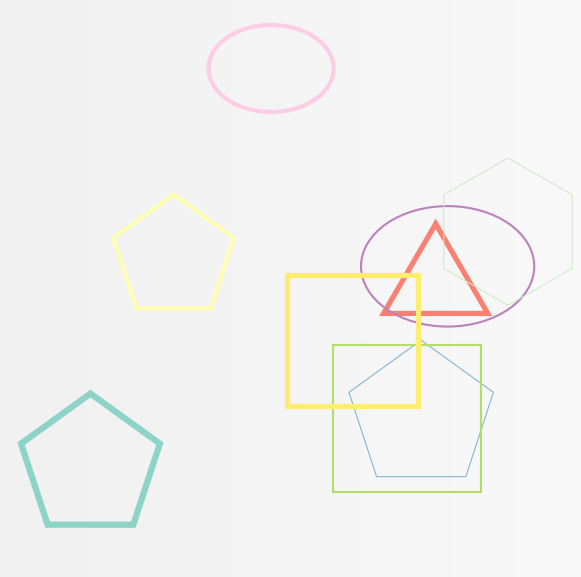[{"shape": "pentagon", "thickness": 3, "radius": 0.63, "center": [0.156, 0.192]}, {"shape": "pentagon", "thickness": 2, "radius": 0.54, "center": [0.299, 0.554]}, {"shape": "triangle", "thickness": 2.5, "radius": 0.52, "center": [0.75, 0.508]}, {"shape": "pentagon", "thickness": 0.5, "radius": 0.65, "center": [0.725, 0.279]}, {"shape": "square", "thickness": 1, "radius": 0.64, "center": [0.7, 0.274]}, {"shape": "oval", "thickness": 2, "radius": 0.54, "center": [0.466, 0.881]}, {"shape": "oval", "thickness": 1, "radius": 0.75, "center": [0.77, 0.538]}, {"shape": "hexagon", "thickness": 0.5, "radius": 0.64, "center": [0.874, 0.598]}, {"shape": "square", "thickness": 2.5, "radius": 0.57, "center": [0.607, 0.41]}]